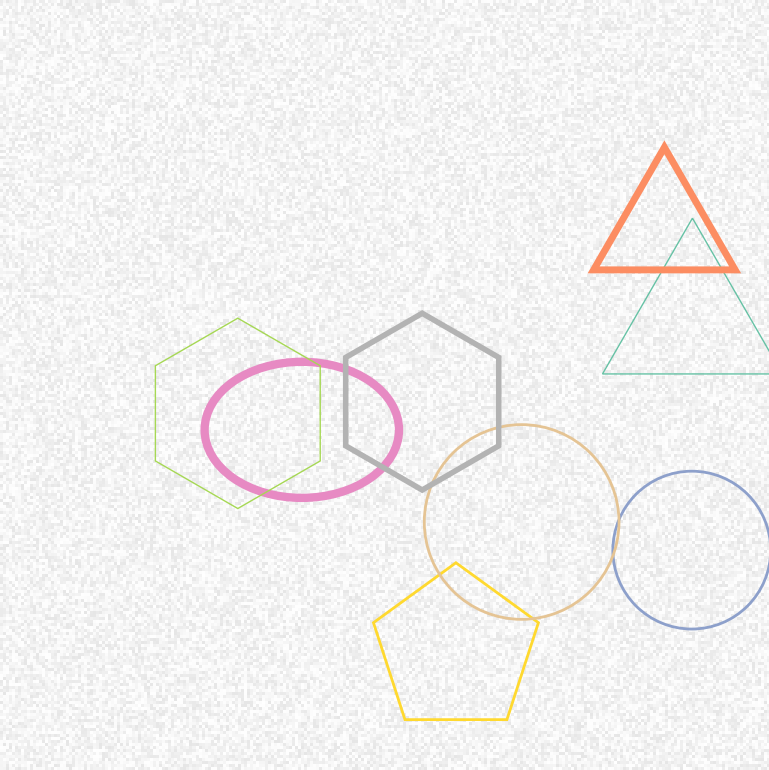[{"shape": "triangle", "thickness": 0.5, "radius": 0.67, "center": [0.899, 0.582]}, {"shape": "triangle", "thickness": 2.5, "radius": 0.53, "center": [0.863, 0.703]}, {"shape": "circle", "thickness": 1, "radius": 0.51, "center": [0.898, 0.286]}, {"shape": "oval", "thickness": 3, "radius": 0.63, "center": [0.392, 0.442]}, {"shape": "hexagon", "thickness": 0.5, "radius": 0.62, "center": [0.309, 0.463]}, {"shape": "pentagon", "thickness": 1, "radius": 0.56, "center": [0.592, 0.157]}, {"shape": "circle", "thickness": 1, "radius": 0.63, "center": [0.677, 0.322]}, {"shape": "hexagon", "thickness": 2, "radius": 0.57, "center": [0.548, 0.478]}]